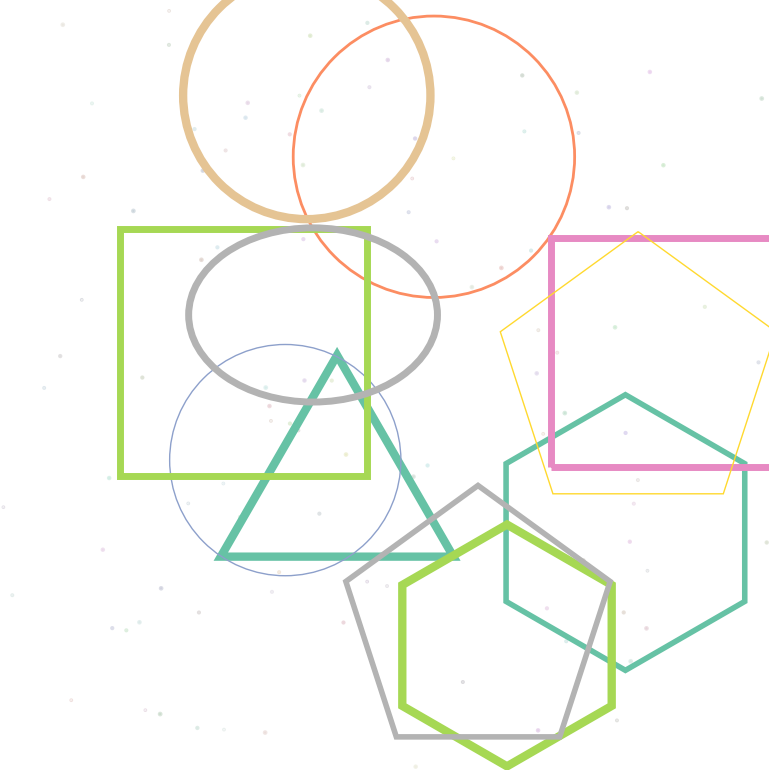[{"shape": "hexagon", "thickness": 2, "radius": 0.89, "center": [0.812, 0.308]}, {"shape": "triangle", "thickness": 3, "radius": 0.87, "center": [0.438, 0.364]}, {"shape": "circle", "thickness": 1, "radius": 0.91, "center": [0.564, 0.796]}, {"shape": "circle", "thickness": 0.5, "radius": 0.75, "center": [0.37, 0.402]}, {"shape": "square", "thickness": 2.5, "radius": 0.74, "center": [0.864, 0.543]}, {"shape": "hexagon", "thickness": 3, "radius": 0.79, "center": [0.658, 0.162]}, {"shape": "square", "thickness": 2.5, "radius": 0.8, "center": [0.317, 0.542]}, {"shape": "pentagon", "thickness": 0.5, "radius": 0.94, "center": [0.829, 0.511]}, {"shape": "circle", "thickness": 3, "radius": 0.8, "center": [0.398, 0.876]}, {"shape": "pentagon", "thickness": 2, "radius": 0.9, "center": [0.621, 0.189]}, {"shape": "oval", "thickness": 2.5, "radius": 0.81, "center": [0.407, 0.591]}]